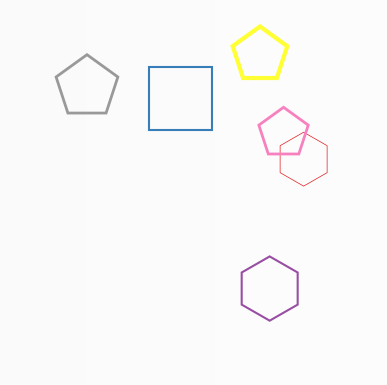[{"shape": "hexagon", "thickness": 0.5, "radius": 0.35, "center": [0.784, 0.587]}, {"shape": "square", "thickness": 1.5, "radius": 0.41, "center": [0.466, 0.744]}, {"shape": "hexagon", "thickness": 1.5, "radius": 0.42, "center": [0.696, 0.251]}, {"shape": "pentagon", "thickness": 3, "radius": 0.37, "center": [0.671, 0.857]}, {"shape": "pentagon", "thickness": 2, "radius": 0.34, "center": [0.732, 0.654]}, {"shape": "pentagon", "thickness": 2, "radius": 0.42, "center": [0.224, 0.774]}]